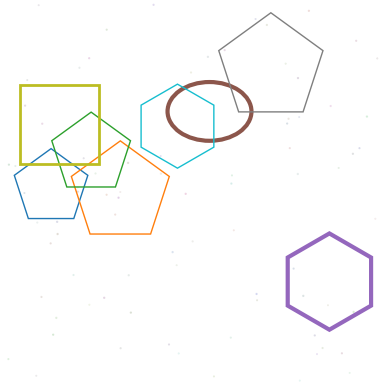[{"shape": "pentagon", "thickness": 1, "radius": 0.5, "center": [0.133, 0.514]}, {"shape": "pentagon", "thickness": 1, "radius": 0.67, "center": [0.313, 0.5]}, {"shape": "pentagon", "thickness": 1, "radius": 0.54, "center": [0.237, 0.601]}, {"shape": "hexagon", "thickness": 3, "radius": 0.63, "center": [0.856, 0.269]}, {"shape": "oval", "thickness": 3, "radius": 0.55, "center": [0.544, 0.711]}, {"shape": "pentagon", "thickness": 1, "radius": 0.71, "center": [0.704, 0.825]}, {"shape": "square", "thickness": 2, "radius": 0.51, "center": [0.155, 0.677]}, {"shape": "hexagon", "thickness": 1, "radius": 0.55, "center": [0.461, 0.672]}]